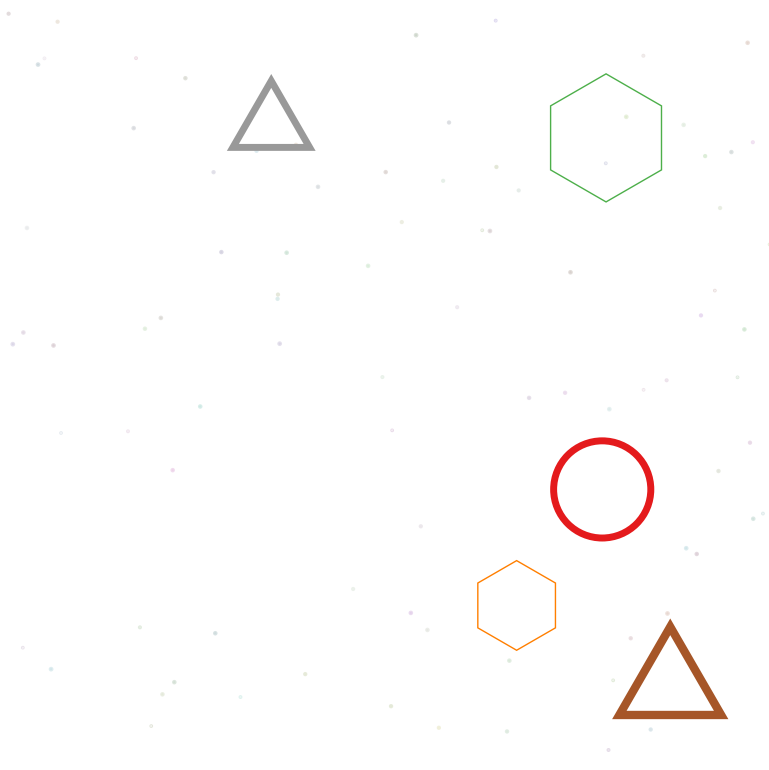[{"shape": "circle", "thickness": 2.5, "radius": 0.32, "center": [0.782, 0.364]}, {"shape": "hexagon", "thickness": 0.5, "radius": 0.42, "center": [0.787, 0.821]}, {"shape": "hexagon", "thickness": 0.5, "radius": 0.29, "center": [0.671, 0.214]}, {"shape": "triangle", "thickness": 3, "radius": 0.38, "center": [0.87, 0.11]}, {"shape": "triangle", "thickness": 2.5, "radius": 0.29, "center": [0.352, 0.837]}]